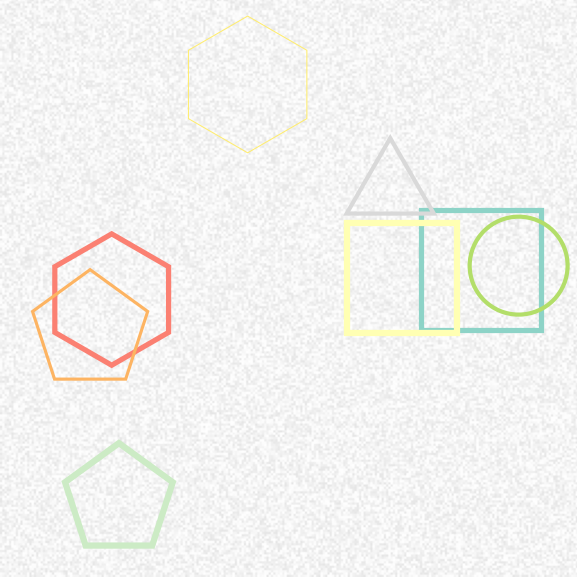[{"shape": "square", "thickness": 2.5, "radius": 0.52, "center": [0.833, 0.532]}, {"shape": "square", "thickness": 3, "radius": 0.48, "center": [0.697, 0.517]}, {"shape": "hexagon", "thickness": 2.5, "radius": 0.57, "center": [0.193, 0.48]}, {"shape": "pentagon", "thickness": 1.5, "radius": 0.52, "center": [0.156, 0.427]}, {"shape": "circle", "thickness": 2, "radius": 0.42, "center": [0.898, 0.539]}, {"shape": "triangle", "thickness": 2, "radius": 0.44, "center": [0.676, 0.673]}, {"shape": "pentagon", "thickness": 3, "radius": 0.49, "center": [0.206, 0.134]}, {"shape": "hexagon", "thickness": 0.5, "radius": 0.59, "center": [0.429, 0.853]}]